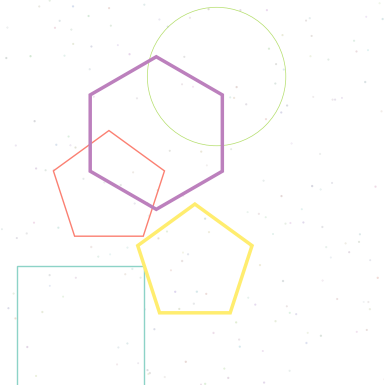[{"shape": "square", "thickness": 1, "radius": 0.83, "center": [0.209, 0.145]}, {"shape": "pentagon", "thickness": 1, "radius": 0.76, "center": [0.283, 0.509]}, {"shape": "circle", "thickness": 0.5, "radius": 0.9, "center": [0.563, 0.801]}, {"shape": "hexagon", "thickness": 2.5, "radius": 0.99, "center": [0.406, 0.654]}, {"shape": "pentagon", "thickness": 2.5, "radius": 0.78, "center": [0.506, 0.314]}]